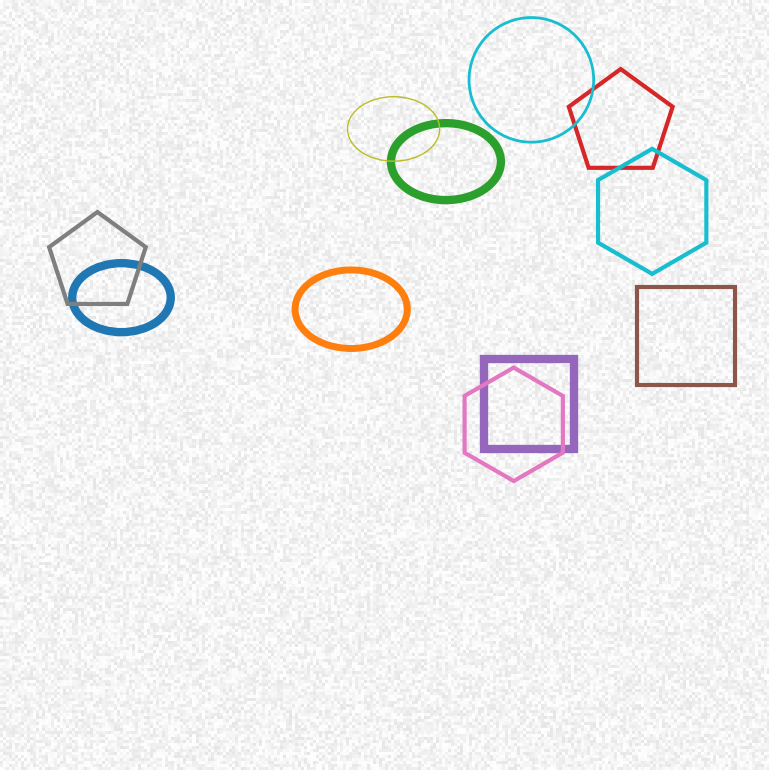[{"shape": "oval", "thickness": 3, "radius": 0.32, "center": [0.158, 0.613]}, {"shape": "oval", "thickness": 2.5, "radius": 0.36, "center": [0.456, 0.598]}, {"shape": "oval", "thickness": 3, "radius": 0.36, "center": [0.579, 0.79]}, {"shape": "pentagon", "thickness": 1.5, "radius": 0.35, "center": [0.806, 0.839]}, {"shape": "square", "thickness": 3, "radius": 0.29, "center": [0.687, 0.475]}, {"shape": "square", "thickness": 1.5, "radius": 0.32, "center": [0.892, 0.564]}, {"shape": "hexagon", "thickness": 1.5, "radius": 0.37, "center": [0.667, 0.449]}, {"shape": "pentagon", "thickness": 1.5, "radius": 0.33, "center": [0.127, 0.659]}, {"shape": "oval", "thickness": 0.5, "radius": 0.3, "center": [0.511, 0.833]}, {"shape": "circle", "thickness": 1, "radius": 0.4, "center": [0.69, 0.896]}, {"shape": "hexagon", "thickness": 1.5, "radius": 0.41, "center": [0.847, 0.726]}]